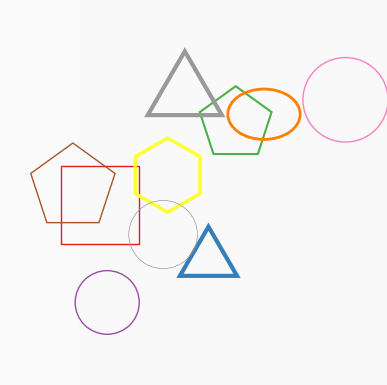[{"shape": "square", "thickness": 1, "radius": 0.5, "center": [0.258, 0.468]}, {"shape": "triangle", "thickness": 3, "radius": 0.43, "center": [0.538, 0.326]}, {"shape": "pentagon", "thickness": 1.5, "radius": 0.49, "center": [0.608, 0.679]}, {"shape": "circle", "thickness": 1, "radius": 0.41, "center": [0.277, 0.214]}, {"shape": "oval", "thickness": 2, "radius": 0.47, "center": [0.681, 0.703]}, {"shape": "hexagon", "thickness": 2.5, "radius": 0.48, "center": [0.433, 0.545]}, {"shape": "pentagon", "thickness": 1, "radius": 0.57, "center": [0.188, 0.514]}, {"shape": "circle", "thickness": 1, "radius": 0.55, "center": [0.892, 0.741]}, {"shape": "circle", "thickness": 0.5, "radius": 0.44, "center": [0.421, 0.391]}, {"shape": "triangle", "thickness": 3, "radius": 0.55, "center": [0.477, 0.756]}]